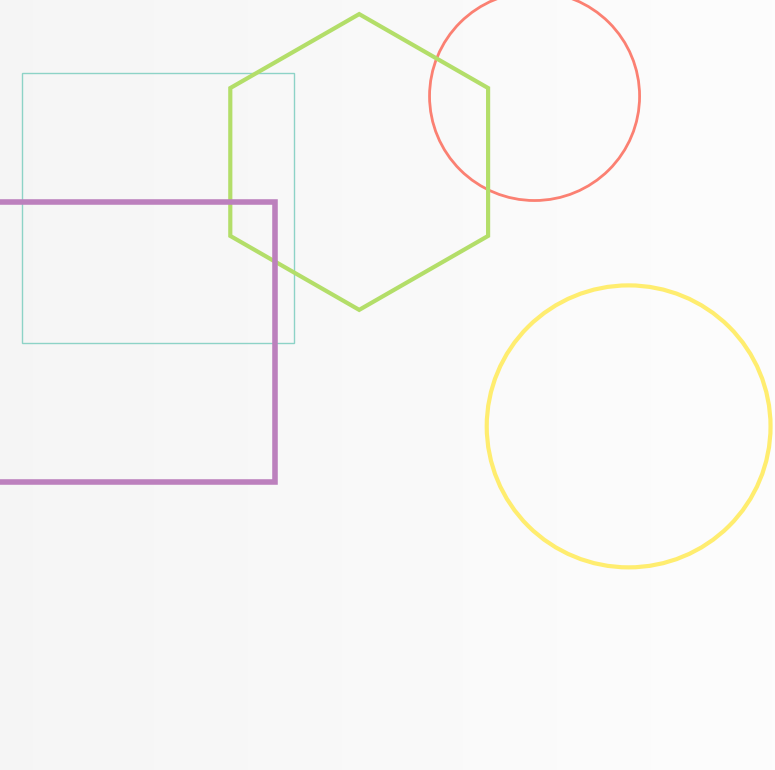[{"shape": "square", "thickness": 0.5, "radius": 0.88, "center": [0.204, 0.73]}, {"shape": "circle", "thickness": 1, "radius": 0.68, "center": [0.69, 0.875]}, {"shape": "hexagon", "thickness": 1.5, "radius": 0.96, "center": [0.463, 0.79]}, {"shape": "square", "thickness": 2, "radius": 0.91, "center": [0.173, 0.556]}, {"shape": "circle", "thickness": 1.5, "radius": 0.92, "center": [0.811, 0.446]}]